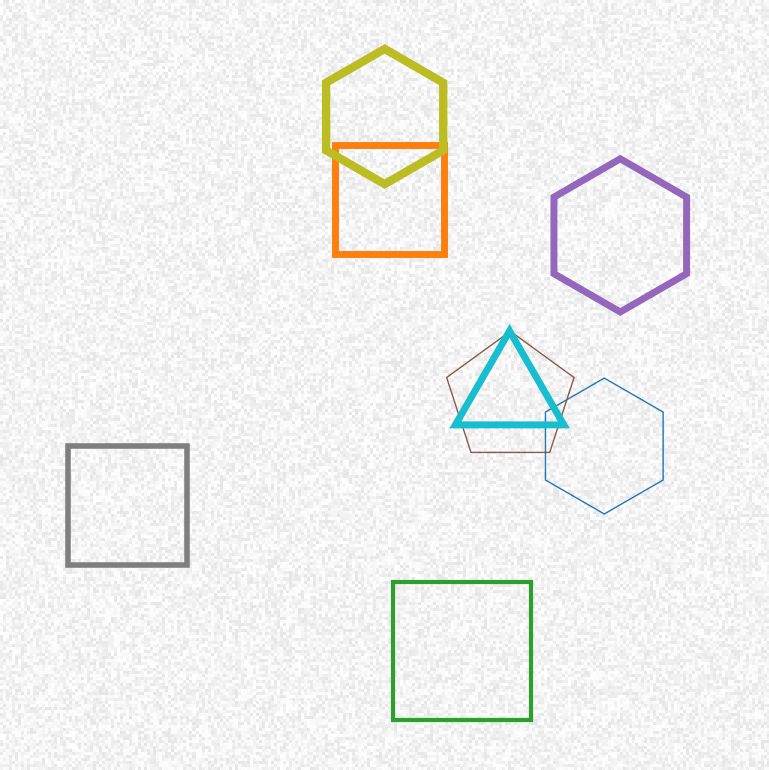[{"shape": "hexagon", "thickness": 0.5, "radius": 0.44, "center": [0.785, 0.421]}, {"shape": "square", "thickness": 2.5, "radius": 0.35, "center": [0.506, 0.741]}, {"shape": "square", "thickness": 1.5, "radius": 0.45, "center": [0.6, 0.154]}, {"shape": "hexagon", "thickness": 2.5, "radius": 0.5, "center": [0.806, 0.694]}, {"shape": "pentagon", "thickness": 0.5, "radius": 0.43, "center": [0.663, 0.483]}, {"shape": "square", "thickness": 2, "radius": 0.39, "center": [0.166, 0.344]}, {"shape": "hexagon", "thickness": 3, "radius": 0.44, "center": [0.5, 0.849]}, {"shape": "triangle", "thickness": 2.5, "radius": 0.41, "center": [0.662, 0.489]}]